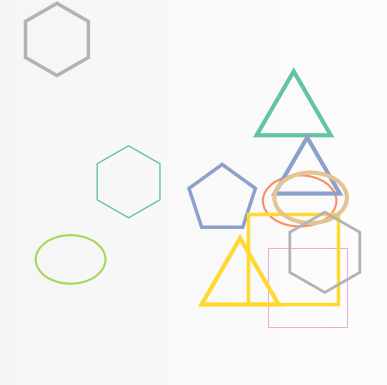[{"shape": "hexagon", "thickness": 1, "radius": 0.47, "center": [0.332, 0.528]}, {"shape": "triangle", "thickness": 3, "radius": 0.55, "center": [0.758, 0.704]}, {"shape": "oval", "thickness": 1.5, "radius": 0.47, "center": [0.773, 0.478]}, {"shape": "triangle", "thickness": 3, "radius": 0.49, "center": [0.793, 0.546]}, {"shape": "pentagon", "thickness": 2.5, "radius": 0.45, "center": [0.573, 0.483]}, {"shape": "square", "thickness": 0.5, "radius": 0.51, "center": [0.793, 0.253]}, {"shape": "oval", "thickness": 1.5, "radius": 0.45, "center": [0.182, 0.326]}, {"shape": "triangle", "thickness": 3, "radius": 0.57, "center": [0.62, 0.267]}, {"shape": "square", "thickness": 2.5, "radius": 0.59, "center": [0.756, 0.327]}, {"shape": "oval", "thickness": 3, "radius": 0.47, "center": [0.802, 0.486]}, {"shape": "hexagon", "thickness": 2.5, "radius": 0.47, "center": [0.147, 0.898]}, {"shape": "hexagon", "thickness": 2, "radius": 0.52, "center": [0.838, 0.345]}]